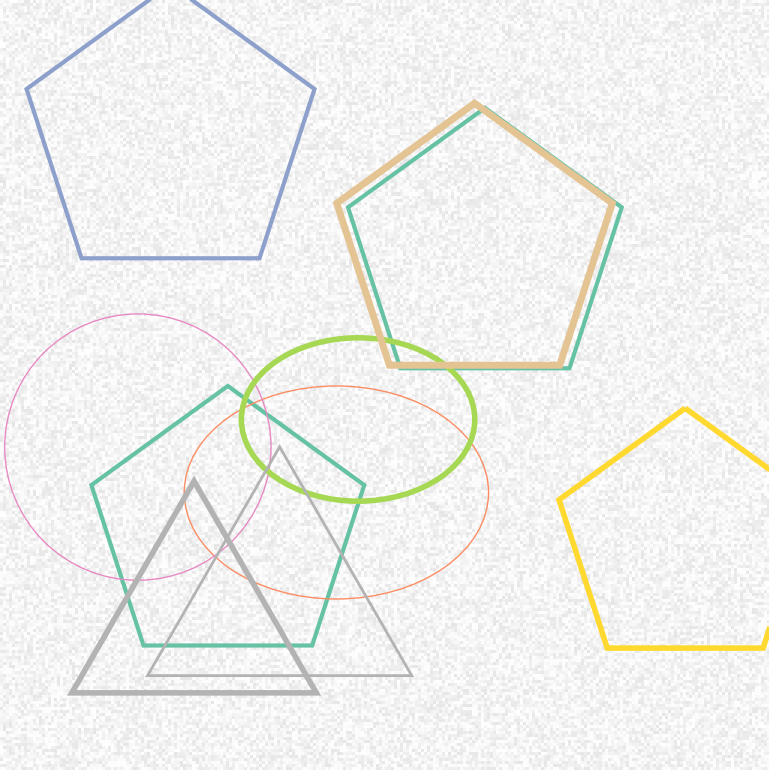[{"shape": "pentagon", "thickness": 1.5, "radius": 0.93, "center": [0.63, 0.673]}, {"shape": "pentagon", "thickness": 1.5, "radius": 0.93, "center": [0.296, 0.312]}, {"shape": "oval", "thickness": 0.5, "radius": 0.99, "center": [0.437, 0.36]}, {"shape": "pentagon", "thickness": 1.5, "radius": 0.98, "center": [0.221, 0.824]}, {"shape": "circle", "thickness": 0.5, "radius": 0.86, "center": [0.179, 0.419]}, {"shape": "oval", "thickness": 2, "radius": 0.76, "center": [0.465, 0.455]}, {"shape": "pentagon", "thickness": 2, "radius": 0.86, "center": [0.89, 0.298]}, {"shape": "pentagon", "thickness": 2.5, "radius": 0.94, "center": [0.616, 0.678]}, {"shape": "triangle", "thickness": 1, "radius": 0.99, "center": [0.363, 0.222]}, {"shape": "triangle", "thickness": 2, "radius": 0.92, "center": [0.252, 0.192]}]